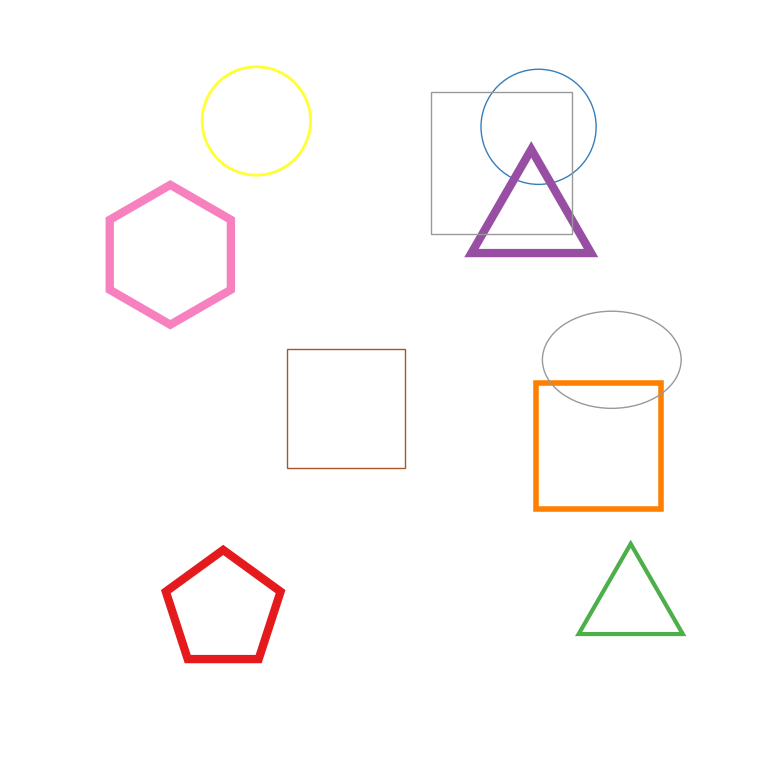[{"shape": "pentagon", "thickness": 3, "radius": 0.39, "center": [0.29, 0.207]}, {"shape": "circle", "thickness": 0.5, "radius": 0.37, "center": [0.699, 0.835]}, {"shape": "triangle", "thickness": 1.5, "radius": 0.39, "center": [0.819, 0.216]}, {"shape": "triangle", "thickness": 3, "radius": 0.45, "center": [0.69, 0.716]}, {"shape": "square", "thickness": 2, "radius": 0.41, "center": [0.777, 0.42]}, {"shape": "circle", "thickness": 1, "radius": 0.35, "center": [0.333, 0.843]}, {"shape": "square", "thickness": 0.5, "radius": 0.39, "center": [0.449, 0.469]}, {"shape": "hexagon", "thickness": 3, "radius": 0.45, "center": [0.221, 0.669]}, {"shape": "oval", "thickness": 0.5, "radius": 0.45, "center": [0.795, 0.533]}, {"shape": "square", "thickness": 0.5, "radius": 0.46, "center": [0.651, 0.788]}]